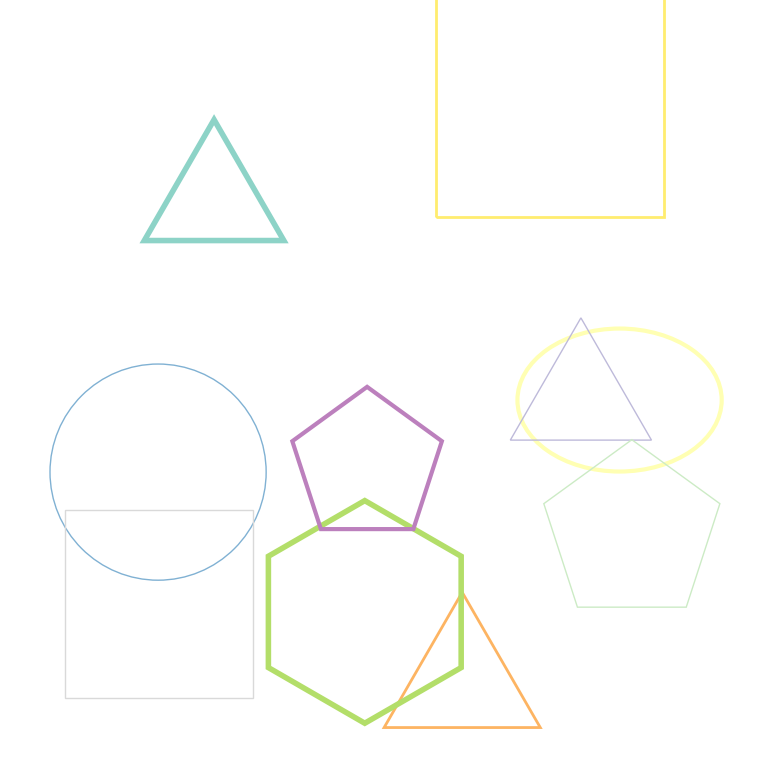[{"shape": "triangle", "thickness": 2, "radius": 0.52, "center": [0.278, 0.74]}, {"shape": "oval", "thickness": 1.5, "radius": 0.66, "center": [0.805, 0.48]}, {"shape": "triangle", "thickness": 0.5, "radius": 0.53, "center": [0.754, 0.481]}, {"shape": "circle", "thickness": 0.5, "radius": 0.7, "center": [0.205, 0.387]}, {"shape": "triangle", "thickness": 1, "radius": 0.59, "center": [0.6, 0.114]}, {"shape": "hexagon", "thickness": 2, "radius": 0.72, "center": [0.474, 0.205]}, {"shape": "square", "thickness": 0.5, "radius": 0.61, "center": [0.207, 0.215]}, {"shape": "pentagon", "thickness": 1.5, "radius": 0.51, "center": [0.477, 0.395]}, {"shape": "pentagon", "thickness": 0.5, "radius": 0.6, "center": [0.821, 0.309]}, {"shape": "square", "thickness": 1, "radius": 0.74, "center": [0.715, 0.867]}]